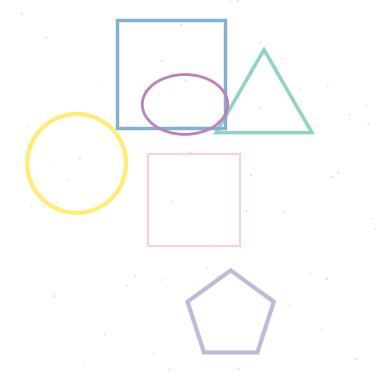[{"shape": "triangle", "thickness": 2.5, "radius": 0.72, "center": [0.686, 0.727]}, {"shape": "pentagon", "thickness": 3, "radius": 0.59, "center": [0.599, 0.18]}, {"shape": "square", "thickness": 2.5, "radius": 0.7, "center": [0.443, 0.808]}, {"shape": "square", "thickness": 1.5, "radius": 0.6, "center": [0.504, 0.48]}, {"shape": "oval", "thickness": 2, "radius": 0.56, "center": [0.481, 0.729]}, {"shape": "circle", "thickness": 3, "radius": 0.64, "center": [0.199, 0.575]}]